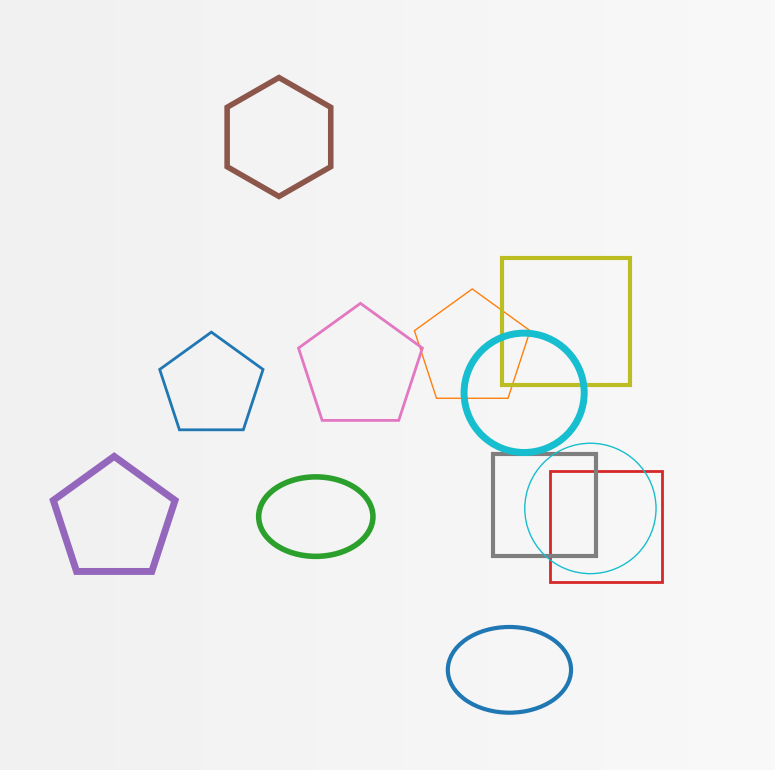[{"shape": "oval", "thickness": 1.5, "radius": 0.4, "center": [0.657, 0.13]}, {"shape": "pentagon", "thickness": 1, "radius": 0.35, "center": [0.273, 0.499]}, {"shape": "pentagon", "thickness": 0.5, "radius": 0.39, "center": [0.609, 0.546]}, {"shape": "oval", "thickness": 2, "radius": 0.37, "center": [0.407, 0.329]}, {"shape": "square", "thickness": 1, "radius": 0.36, "center": [0.782, 0.317]}, {"shape": "pentagon", "thickness": 2.5, "radius": 0.41, "center": [0.147, 0.325]}, {"shape": "hexagon", "thickness": 2, "radius": 0.39, "center": [0.36, 0.822]}, {"shape": "pentagon", "thickness": 1, "radius": 0.42, "center": [0.465, 0.522]}, {"shape": "square", "thickness": 1.5, "radius": 0.33, "center": [0.702, 0.344]}, {"shape": "square", "thickness": 1.5, "radius": 0.41, "center": [0.731, 0.583]}, {"shape": "circle", "thickness": 2.5, "radius": 0.39, "center": [0.676, 0.49]}, {"shape": "circle", "thickness": 0.5, "radius": 0.42, "center": [0.762, 0.34]}]